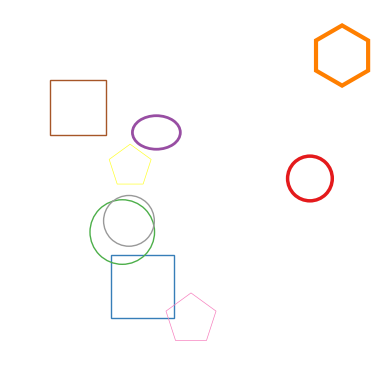[{"shape": "circle", "thickness": 2.5, "radius": 0.29, "center": [0.805, 0.536]}, {"shape": "square", "thickness": 1, "radius": 0.41, "center": [0.371, 0.256]}, {"shape": "circle", "thickness": 1, "radius": 0.42, "center": [0.318, 0.397]}, {"shape": "oval", "thickness": 2, "radius": 0.31, "center": [0.406, 0.656]}, {"shape": "hexagon", "thickness": 3, "radius": 0.39, "center": [0.889, 0.856]}, {"shape": "pentagon", "thickness": 0.5, "radius": 0.29, "center": [0.338, 0.568]}, {"shape": "square", "thickness": 1, "radius": 0.36, "center": [0.203, 0.721]}, {"shape": "pentagon", "thickness": 0.5, "radius": 0.34, "center": [0.496, 0.171]}, {"shape": "circle", "thickness": 1, "radius": 0.33, "center": [0.335, 0.426]}]